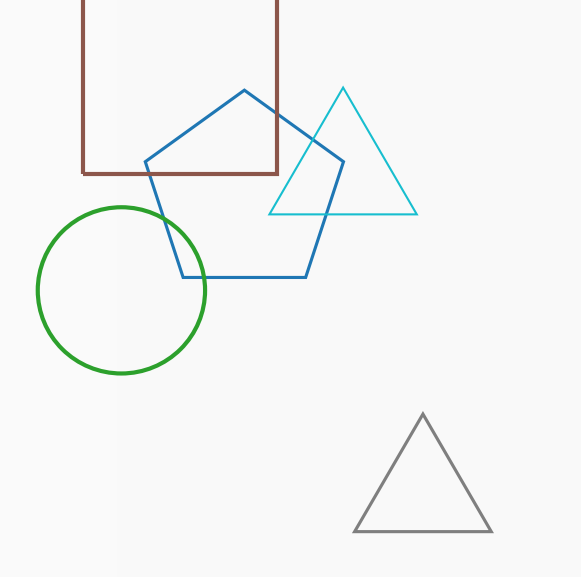[{"shape": "pentagon", "thickness": 1.5, "radius": 0.9, "center": [0.42, 0.664]}, {"shape": "circle", "thickness": 2, "radius": 0.72, "center": [0.209, 0.496]}, {"shape": "square", "thickness": 2, "radius": 0.84, "center": [0.31, 0.865]}, {"shape": "triangle", "thickness": 1.5, "radius": 0.68, "center": [0.728, 0.146]}, {"shape": "triangle", "thickness": 1, "radius": 0.73, "center": [0.59, 0.701]}]